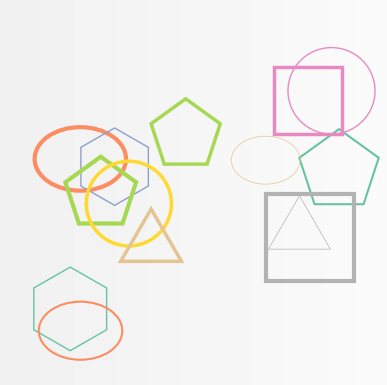[{"shape": "hexagon", "thickness": 1, "radius": 0.54, "center": [0.181, 0.198]}, {"shape": "pentagon", "thickness": 1.5, "radius": 0.54, "center": [0.875, 0.557]}, {"shape": "oval", "thickness": 1.5, "radius": 0.54, "center": [0.208, 0.141]}, {"shape": "oval", "thickness": 3, "radius": 0.59, "center": [0.207, 0.587]}, {"shape": "hexagon", "thickness": 1, "radius": 0.5, "center": [0.296, 0.567]}, {"shape": "square", "thickness": 2.5, "radius": 0.44, "center": [0.794, 0.74]}, {"shape": "circle", "thickness": 1, "radius": 0.56, "center": [0.855, 0.764]}, {"shape": "pentagon", "thickness": 2.5, "radius": 0.47, "center": [0.479, 0.65]}, {"shape": "pentagon", "thickness": 3, "radius": 0.48, "center": [0.26, 0.497]}, {"shape": "circle", "thickness": 2.5, "radius": 0.55, "center": [0.333, 0.471]}, {"shape": "oval", "thickness": 0.5, "radius": 0.44, "center": [0.686, 0.584]}, {"shape": "triangle", "thickness": 2.5, "radius": 0.45, "center": [0.39, 0.366]}, {"shape": "square", "thickness": 3, "radius": 0.57, "center": [0.799, 0.383]}, {"shape": "triangle", "thickness": 0.5, "radius": 0.46, "center": [0.773, 0.399]}]